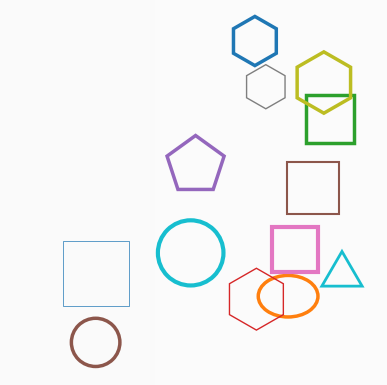[{"shape": "square", "thickness": 0.5, "radius": 0.43, "center": [0.247, 0.289]}, {"shape": "hexagon", "thickness": 2.5, "radius": 0.32, "center": [0.658, 0.893]}, {"shape": "oval", "thickness": 2.5, "radius": 0.39, "center": [0.744, 0.231]}, {"shape": "square", "thickness": 2.5, "radius": 0.31, "center": [0.852, 0.69]}, {"shape": "hexagon", "thickness": 1, "radius": 0.4, "center": [0.662, 0.223]}, {"shape": "pentagon", "thickness": 2.5, "radius": 0.39, "center": [0.505, 0.571]}, {"shape": "circle", "thickness": 2.5, "radius": 0.31, "center": [0.247, 0.111]}, {"shape": "square", "thickness": 1.5, "radius": 0.34, "center": [0.808, 0.512]}, {"shape": "square", "thickness": 3, "radius": 0.29, "center": [0.761, 0.352]}, {"shape": "hexagon", "thickness": 1, "radius": 0.29, "center": [0.686, 0.775]}, {"shape": "hexagon", "thickness": 2.5, "radius": 0.4, "center": [0.836, 0.786]}, {"shape": "triangle", "thickness": 2, "radius": 0.3, "center": [0.883, 0.287]}, {"shape": "circle", "thickness": 3, "radius": 0.42, "center": [0.492, 0.343]}]